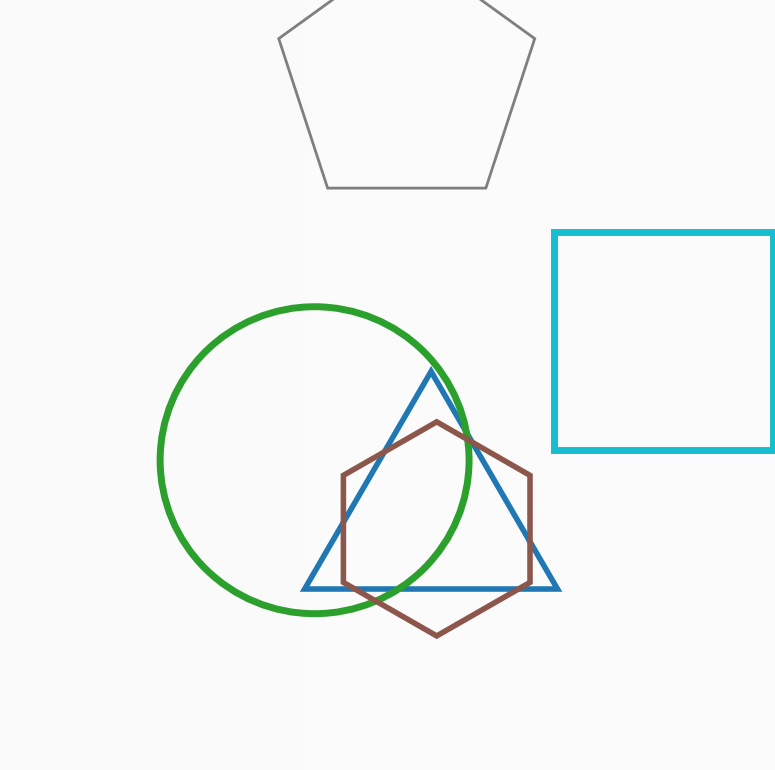[{"shape": "triangle", "thickness": 2, "radius": 0.94, "center": [0.556, 0.329]}, {"shape": "circle", "thickness": 2.5, "radius": 1.0, "center": [0.406, 0.402]}, {"shape": "hexagon", "thickness": 2, "radius": 0.7, "center": [0.563, 0.313]}, {"shape": "pentagon", "thickness": 1, "radius": 0.87, "center": [0.525, 0.896]}, {"shape": "square", "thickness": 2.5, "radius": 0.71, "center": [0.856, 0.557]}]